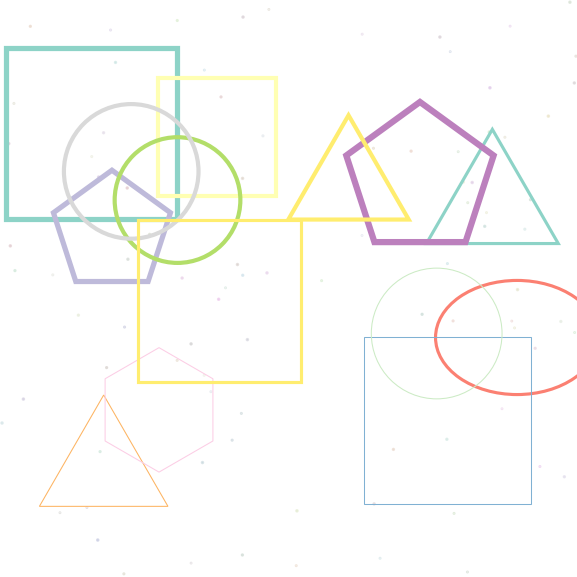[{"shape": "square", "thickness": 2.5, "radius": 0.74, "center": [0.158, 0.768]}, {"shape": "triangle", "thickness": 1.5, "radius": 0.66, "center": [0.853, 0.643]}, {"shape": "square", "thickness": 2, "radius": 0.51, "center": [0.376, 0.762]}, {"shape": "pentagon", "thickness": 2.5, "radius": 0.53, "center": [0.194, 0.598]}, {"shape": "oval", "thickness": 1.5, "radius": 0.71, "center": [0.895, 0.415]}, {"shape": "square", "thickness": 0.5, "radius": 0.72, "center": [0.776, 0.271]}, {"shape": "triangle", "thickness": 0.5, "radius": 0.64, "center": [0.18, 0.187]}, {"shape": "circle", "thickness": 2, "radius": 0.54, "center": [0.307, 0.653]}, {"shape": "hexagon", "thickness": 0.5, "radius": 0.54, "center": [0.275, 0.289]}, {"shape": "circle", "thickness": 2, "radius": 0.58, "center": [0.227, 0.702]}, {"shape": "pentagon", "thickness": 3, "radius": 0.67, "center": [0.727, 0.688]}, {"shape": "circle", "thickness": 0.5, "radius": 0.57, "center": [0.756, 0.422]}, {"shape": "square", "thickness": 1.5, "radius": 0.7, "center": [0.38, 0.478]}, {"shape": "triangle", "thickness": 2, "radius": 0.6, "center": [0.604, 0.679]}]